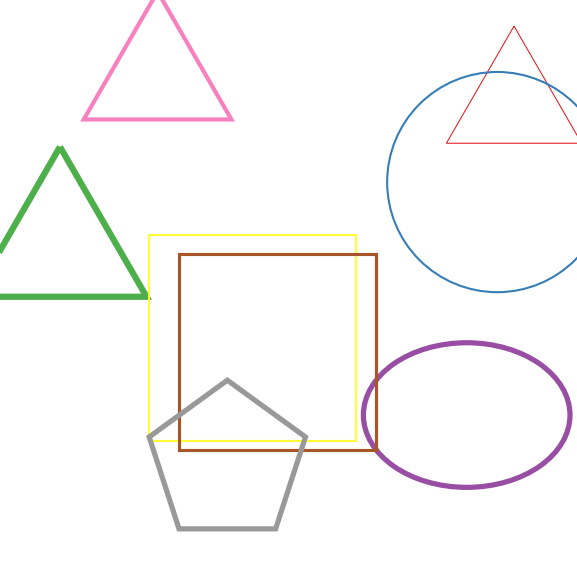[{"shape": "triangle", "thickness": 0.5, "radius": 0.68, "center": [0.89, 0.819]}, {"shape": "circle", "thickness": 1, "radius": 0.95, "center": [0.861, 0.684]}, {"shape": "triangle", "thickness": 3, "radius": 0.87, "center": [0.104, 0.572]}, {"shape": "oval", "thickness": 2.5, "radius": 0.89, "center": [0.808, 0.28]}, {"shape": "square", "thickness": 1, "radius": 0.89, "center": [0.438, 0.414]}, {"shape": "square", "thickness": 1.5, "radius": 0.85, "center": [0.48, 0.39]}, {"shape": "triangle", "thickness": 2, "radius": 0.74, "center": [0.273, 0.866]}, {"shape": "pentagon", "thickness": 2.5, "radius": 0.71, "center": [0.394, 0.198]}]